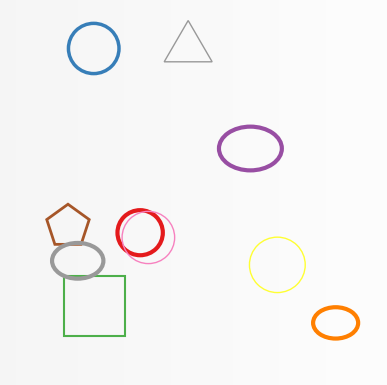[{"shape": "circle", "thickness": 3, "radius": 0.29, "center": [0.362, 0.396]}, {"shape": "circle", "thickness": 2.5, "radius": 0.33, "center": [0.242, 0.874]}, {"shape": "square", "thickness": 1.5, "radius": 0.39, "center": [0.244, 0.205]}, {"shape": "oval", "thickness": 3, "radius": 0.41, "center": [0.646, 0.614]}, {"shape": "oval", "thickness": 3, "radius": 0.29, "center": [0.866, 0.161]}, {"shape": "circle", "thickness": 1, "radius": 0.36, "center": [0.716, 0.312]}, {"shape": "pentagon", "thickness": 2, "radius": 0.29, "center": [0.175, 0.412]}, {"shape": "circle", "thickness": 1, "radius": 0.34, "center": [0.383, 0.383]}, {"shape": "oval", "thickness": 3, "radius": 0.33, "center": [0.201, 0.323]}, {"shape": "triangle", "thickness": 1, "radius": 0.36, "center": [0.486, 0.875]}]